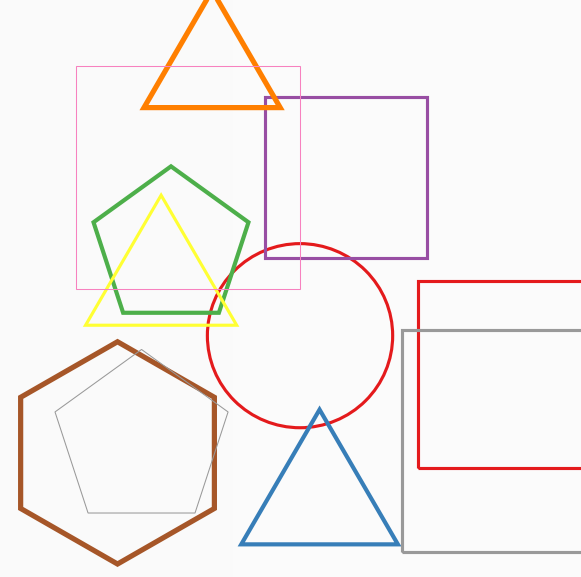[{"shape": "circle", "thickness": 1.5, "radius": 0.8, "center": [0.516, 0.418]}, {"shape": "square", "thickness": 1.5, "radius": 0.81, "center": [0.881, 0.351]}, {"shape": "triangle", "thickness": 2, "radius": 0.78, "center": [0.55, 0.134]}, {"shape": "pentagon", "thickness": 2, "radius": 0.7, "center": [0.294, 0.571]}, {"shape": "square", "thickness": 1.5, "radius": 0.7, "center": [0.596, 0.692]}, {"shape": "triangle", "thickness": 2.5, "radius": 0.68, "center": [0.365, 0.88]}, {"shape": "triangle", "thickness": 1.5, "radius": 0.75, "center": [0.277, 0.511]}, {"shape": "hexagon", "thickness": 2.5, "radius": 0.96, "center": [0.202, 0.215]}, {"shape": "square", "thickness": 0.5, "radius": 0.96, "center": [0.324, 0.691]}, {"shape": "square", "thickness": 1.5, "radius": 0.96, "center": [0.884, 0.236]}, {"shape": "pentagon", "thickness": 0.5, "radius": 0.78, "center": [0.244, 0.237]}]